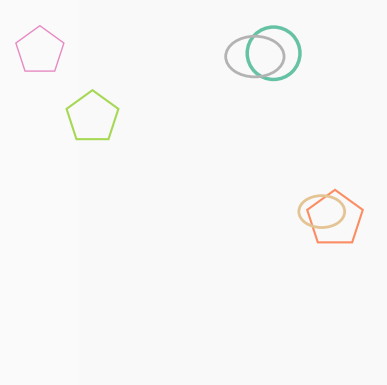[{"shape": "circle", "thickness": 2.5, "radius": 0.34, "center": [0.706, 0.862]}, {"shape": "pentagon", "thickness": 1.5, "radius": 0.38, "center": [0.864, 0.432]}, {"shape": "pentagon", "thickness": 1, "radius": 0.33, "center": [0.103, 0.868]}, {"shape": "pentagon", "thickness": 1.5, "radius": 0.35, "center": [0.239, 0.695]}, {"shape": "oval", "thickness": 2, "radius": 0.3, "center": [0.83, 0.45]}, {"shape": "oval", "thickness": 2, "radius": 0.38, "center": [0.658, 0.853]}]